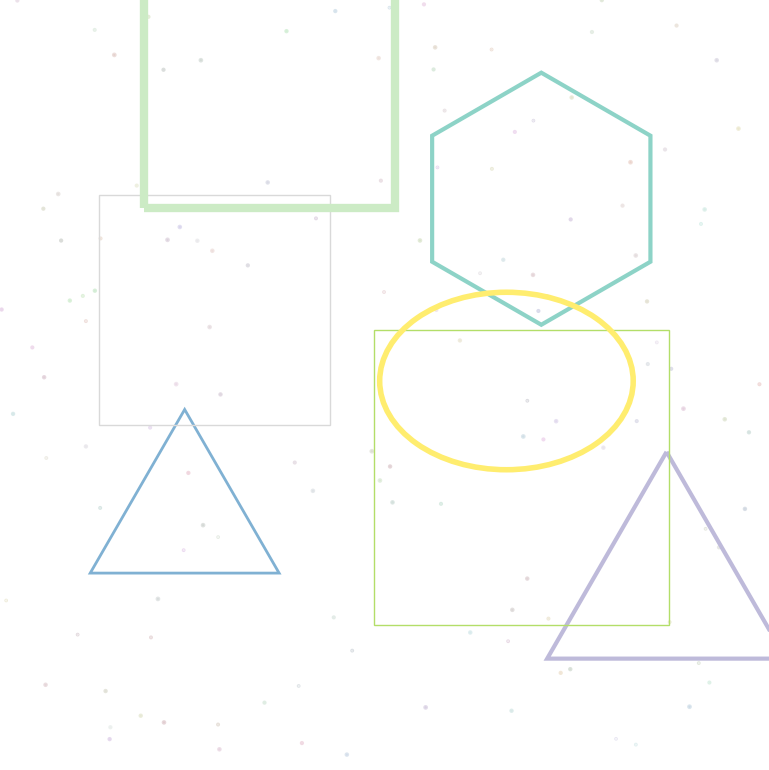[{"shape": "hexagon", "thickness": 1.5, "radius": 0.82, "center": [0.703, 0.742]}, {"shape": "triangle", "thickness": 1.5, "radius": 0.9, "center": [0.866, 0.234]}, {"shape": "triangle", "thickness": 1, "radius": 0.71, "center": [0.24, 0.327]}, {"shape": "square", "thickness": 0.5, "radius": 0.96, "center": [0.678, 0.38]}, {"shape": "square", "thickness": 0.5, "radius": 0.75, "center": [0.279, 0.597]}, {"shape": "square", "thickness": 3, "radius": 0.82, "center": [0.35, 0.893]}, {"shape": "oval", "thickness": 2, "radius": 0.82, "center": [0.658, 0.505]}]